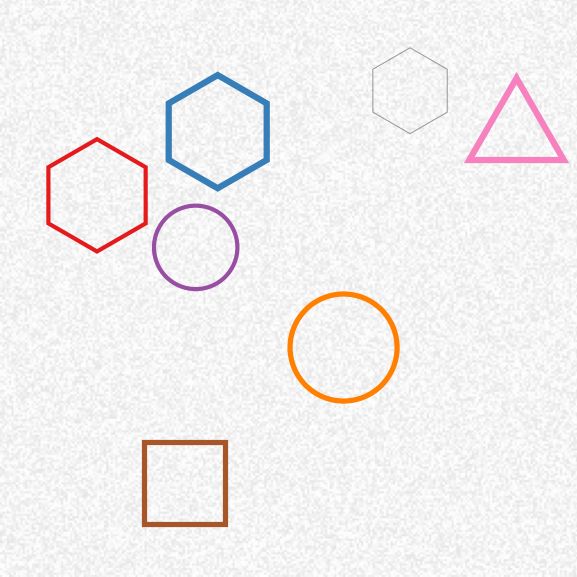[{"shape": "hexagon", "thickness": 2, "radius": 0.49, "center": [0.168, 0.661]}, {"shape": "hexagon", "thickness": 3, "radius": 0.49, "center": [0.377, 0.771]}, {"shape": "circle", "thickness": 2, "radius": 0.36, "center": [0.339, 0.571]}, {"shape": "circle", "thickness": 2.5, "radius": 0.46, "center": [0.595, 0.397]}, {"shape": "square", "thickness": 2.5, "radius": 0.35, "center": [0.319, 0.162]}, {"shape": "triangle", "thickness": 3, "radius": 0.47, "center": [0.894, 0.769]}, {"shape": "hexagon", "thickness": 0.5, "radius": 0.37, "center": [0.71, 0.842]}]